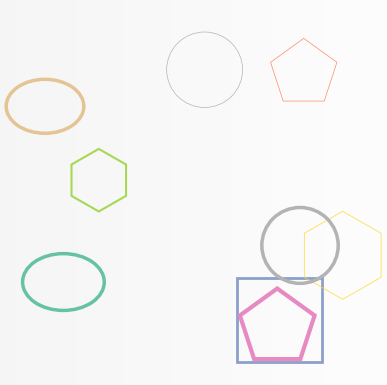[{"shape": "oval", "thickness": 2.5, "radius": 0.53, "center": [0.164, 0.267]}, {"shape": "pentagon", "thickness": 0.5, "radius": 0.45, "center": [0.784, 0.81]}, {"shape": "square", "thickness": 2, "radius": 0.54, "center": [0.722, 0.169]}, {"shape": "pentagon", "thickness": 3, "radius": 0.51, "center": [0.715, 0.149]}, {"shape": "hexagon", "thickness": 1.5, "radius": 0.41, "center": [0.255, 0.532]}, {"shape": "hexagon", "thickness": 0.5, "radius": 0.57, "center": [0.884, 0.337]}, {"shape": "oval", "thickness": 2.5, "radius": 0.5, "center": [0.116, 0.724]}, {"shape": "circle", "thickness": 2.5, "radius": 0.49, "center": [0.774, 0.363]}, {"shape": "circle", "thickness": 0.5, "radius": 0.49, "center": [0.528, 0.819]}]